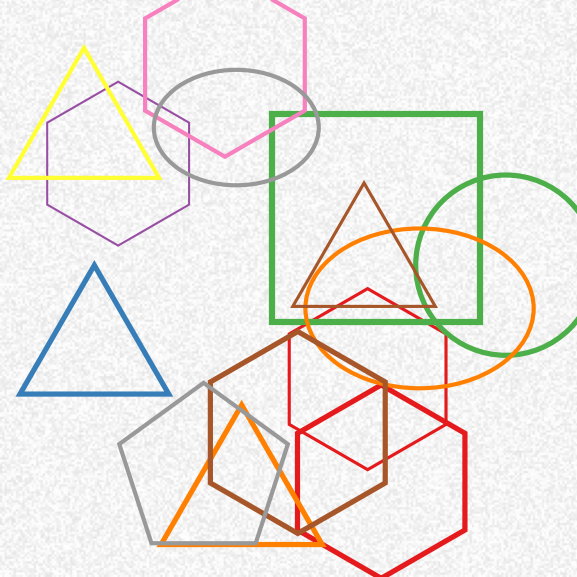[{"shape": "hexagon", "thickness": 1.5, "radius": 0.78, "center": [0.637, 0.343]}, {"shape": "hexagon", "thickness": 2.5, "radius": 0.84, "center": [0.66, 0.165]}, {"shape": "triangle", "thickness": 2.5, "radius": 0.74, "center": [0.163, 0.391]}, {"shape": "circle", "thickness": 2.5, "radius": 0.78, "center": [0.876, 0.54]}, {"shape": "square", "thickness": 3, "radius": 0.9, "center": [0.651, 0.622]}, {"shape": "hexagon", "thickness": 1, "radius": 0.71, "center": [0.205, 0.716]}, {"shape": "triangle", "thickness": 2.5, "radius": 0.81, "center": [0.418, 0.137]}, {"shape": "oval", "thickness": 2, "radius": 0.99, "center": [0.726, 0.465]}, {"shape": "triangle", "thickness": 2, "radius": 0.75, "center": [0.145, 0.766]}, {"shape": "hexagon", "thickness": 2.5, "radius": 0.87, "center": [0.516, 0.25]}, {"shape": "triangle", "thickness": 1.5, "radius": 0.71, "center": [0.63, 0.54]}, {"shape": "hexagon", "thickness": 2, "radius": 0.8, "center": [0.39, 0.887]}, {"shape": "oval", "thickness": 2, "radius": 0.71, "center": [0.409, 0.778]}, {"shape": "pentagon", "thickness": 2, "radius": 0.77, "center": [0.353, 0.183]}]